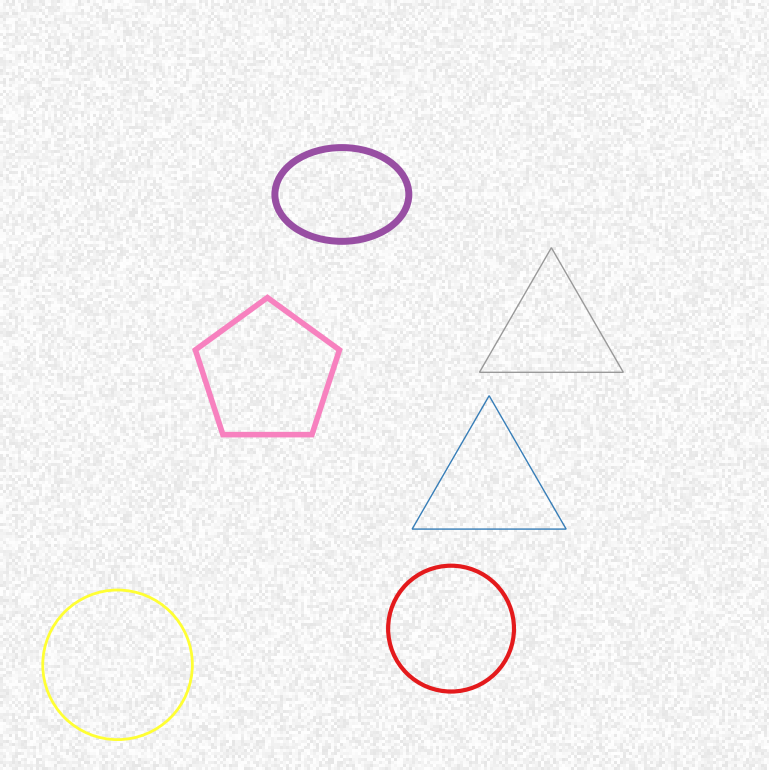[{"shape": "circle", "thickness": 1.5, "radius": 0.41, "center": [0.586, 0.184]}, {"shape": "triangle", "thickness": 0.5, "radius": 0.58, "center": [0.635, 0.371]}, {"shape": "oval", "thickness": 2.5, "radius": 0.43, "center": [0.444, 0.747]}, {"shape": "circle", "thickness": 1, "radius": 0.49, "center": [0.153, 0.137]}, {"shape": "pentagon", "thickness": 2, "radius": 0.49, "center": [0.347, 0.515]}, {"shape": "triangle", "thickness": 0.5, "radius": 0.54, "center": [0.716, 0.57]}]